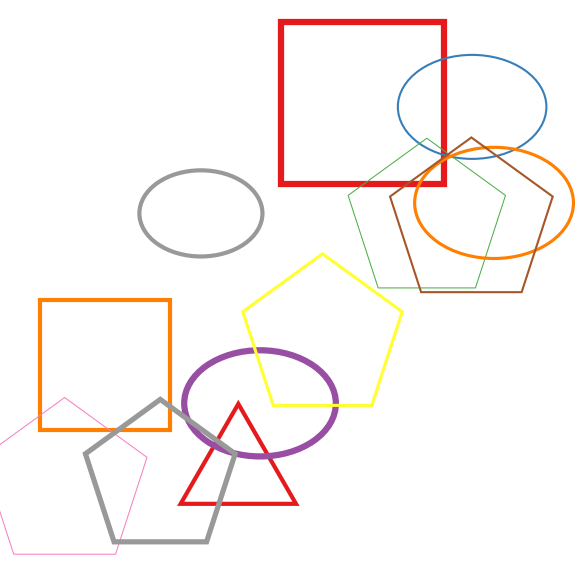[{"shape": "square", "thickness": 3, "radius": 0.7, "center": [0.628, 0.82]}, {"shape": "triangle", "thickness": 2, "radius": 0.58, "center": [0.413, 0.184]}, {"shape": "oval", "thickness": 1, "radius": 0.64, "center": [0.818, 0.814]}, {"shape": "pentagon", "thickness": 0.5, "radius": 0.72, "center": [0.739, 0.616]}, {"shape": "oval", "thickness": 3, "radius": 0.66, "center": [0.45, 0.301]}, {"shape": "oval", "thickness": 1.5, "radius": 0.69, "center": [0.855, 0.648]}, {"shape": "square", "thickness": 2, "radius": 0.56, "center": [0.182, 0.367]}, {"shape": "pentagon", "thickness": 1.5, "radius": 0.73, "center": [0.558, 0.415]}, {"shape": "pentagon", "thickness": 1, "radius": 0.74, "center": [0.816, 0.613]}, {"shape": "pentagon", "thickness": 0.5, "radius": 0.75, "center": [0.112, 0.161]}, {"shape": "oval", "thickness": 2, "radius": 0.53, "center": [0.348, 0.63]}, {"shape": "pentagon", "thickness": 2.5, "radius": 0.68, "center": [0.278, 0.171]}]